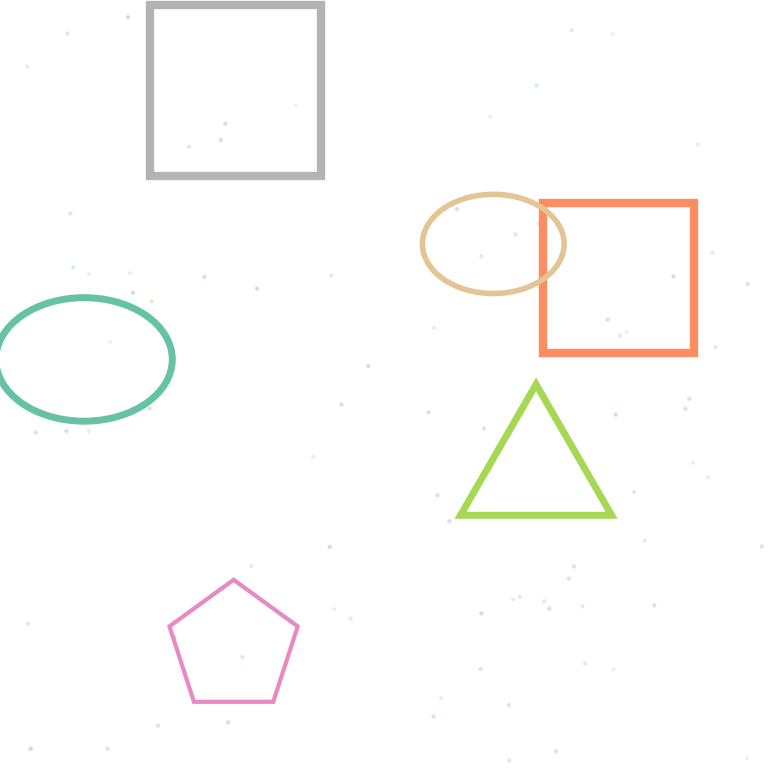[{"shape": "oval", "thickness": 2.5, "radius": 0.57, "center": [0.109, 0.533]}, {"shape": "square", "thickness": 3, "radius": 0.49, "center": [0.803, 0.639]}, {"shape": "pentagon", "thickness": 1.5, "radius": 0.44, "center": [0.303, 0.159]}, {"shape": "triangle", "thickness": 2.5, "radius": 0.57, "center": [0.696, 0.387]}, {"shape": "oval", "thickness": 2, "radius": 0.46, "center": [0.641, 0.683]}, {"shape": "square", "thickness": 3, "radius": 0.55, "center": [0.306, 0.883]}]